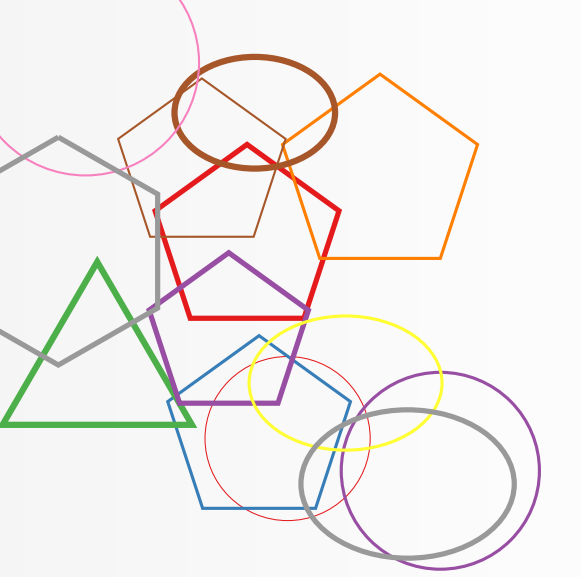[{"shape": "pentagon", "thickness": 2.5, "radius": 0.83, "center": [0.425, 0.583]}, {"shape": "circle", "thickness": 0.5, "radius": 0.71, "center": [0.495, 0.24]}, {"shape": "pentagon", "thickness": 1.5, "radius": 0.83, "center": [0.446, 0.253]}, {"shape": "triangle", "thickness": 3, "radius": 0.94, "center": [0.167, 0.358]}, {"shape": "circle", "thickness": 1.5, "radius": 0.85, "center": [0.758, 0.184]}, {"shape": "pentagon", "thickness": 2.5, "radius": 0.72, "center": [0.394, 0.417]}, {"shape": "pentagon", "thickness": 1.5, "radius": 0.88, "center": [0.654, 0.694]}, {"shape": "oval", "thickness": 1.5, "radius": 0.83, "center": [0.595, 0.336]}, {"shape": "pentagon", "thickness": 1, "radius": 0.76, "center": [0.347, 0.712]}, {"shape": "oval", "thickness": 3, "radius": 0.69, "center": [0.438, 0.804]}, {"shape": "circle", "thickness": 1, "radius": 0.98, "center": [0.147, 0.891]}, {"shape": "oval", "thickness": 2.5, "radius": 0.92, "center": [0.701, 0.161]}, {"shape": "hexagon", "thickness": 2.5, "radius": 0.99, "center": [0.1, 0.564]}]